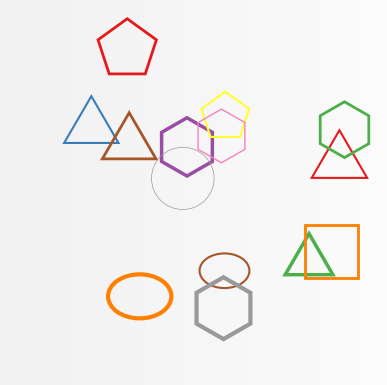[{"shape": "pentagon", "thickness": 2, "radius": 0.4, "center": [0.328, 0.872]}, {"shape": "triangle", "thickness": 1.5, "radius": 0.41, "center": [0.876, 0.579]}, {"shape": "triangle", "thickness": 1.5, "radius": 0.4, "center": [0.236, 0.669]}, {"shape": "hexagon", "thickness": 2, "radius": 0.36, "center": [0.889, 0.663]}, {"shape": "triangle", "thickness": 2.5, "radius": 0.36, "center": [0.797, 0.322]}, {"shape": "hexagon", "thickness": 2.5, "radius": 0.38, "center": [0.483, 0.618]}, {"shape": "oval", "thickness": 3, "radius": 0.41, "center": [0.361, 0.23]}, {"shape": "square", "thickness": 2, "radius": 0.34, "center": [0.855, 0.347]}, {"shape": "pentagon", "thickness": 1.5, "radius": 0.32, "center": [0.581, 0.697]}, {"shape": "oval", "thickness": 1.5, "radius": 0.32, "center": [0.579, 0.297]}, {"shape": "triangle", "thickness": 2, "radius": 0.4, "center": [0.333, 0.627]}, {"shape": "hexagon", "thickness": 1, "radius": 0.35, "center": [0.572, 0.647]}, {"shape": "hexagon", "thickness": 3, "radius": 0.4, "center": [0.577, 0.199]}, {"shape": "circle", "thickness": 0.5, "radius": 0.4, "center": [0.472, 0.537]}]